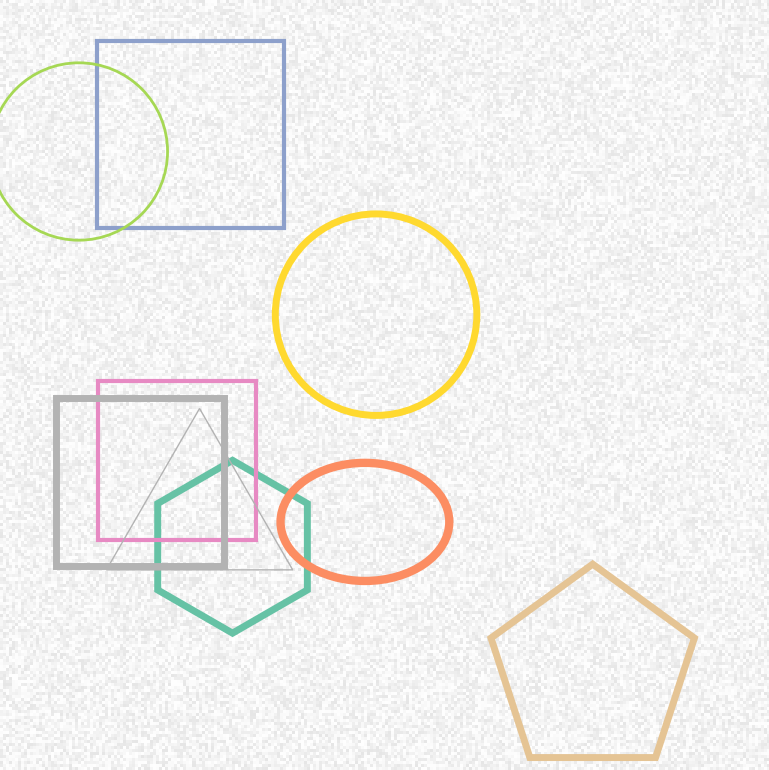[{"shape": "hexagon", "thickness": 2.5, "radius": 0.56, "center": [0.302, 0.29]}, {"shape": "oval", "thickness": 3, "radius": 0.55, "center": [0.474, 0.322]}, {"shape": "square", "thickness": 1.5, "radius": 0.61, "center": [0.247, 0.826]}, {"shape": "square", "thickness": 1.5, "radius": 0.51, "center": [0.23, 0.402]}, {"shape": "circle", "thickness": 1, "radius": 0.58, "center": [0.102, 0.803]}, {"shape": "circle", "thickness": 2.5, "radius": 0.65, "center": [0.488, 0.591]}, {"shape": "pentagon", "thickness": 2.5, "radius": 0.69, "center": [0.77, 0.128]}, {"shape": "triangle", "thickness": 0.5, "radius": 0.7, "center": [0.259, 0.33]}, {"shape": "square", "thickness": 2.5, "radius": 0.54, "center": [0.182, 0.374]}]